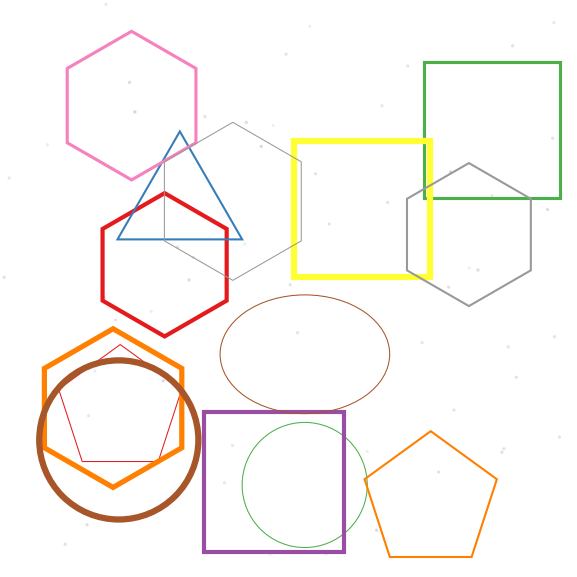[{"shape": "pentagon", "thickness": 0.5, "radius": 0.56, "center": [0.208, 0.291]}, {"shape": "hexagon", "thickness": 2, "radius": 0.62, "center": [0.285, 0.541]}, {"shape": "triangle", "thickness": 1, "radius": 0.62, "center": [0.311, 0.647]}, {"shape": "square", "thickness": 1.5, "radius": 0.59, "center": [0.852, 0.774]}, {"shape": "circle", "thickness": 0.5, "radius": 0.54, "center": [0.528, 0.159]}, {"shape": "square", "thickness": 2, "radius": 0.61, "center": [0.474, 0.164]}, {"shape": "pentagon", "thickness": 1, "radius": 0.6, "center": [0.746, 0.132]}, {"shape": "hexagon", "thickness": 2.5, "radius": 0.69, "center": [0.196, 0.292]}, {"shape": "square", "thickness": 3, "radius": 0.59, "center": [0.626, 0.637]}, {"shape": "oval", "thickness": 0.5, "radius": 0.73, "center": [0.528, 0.386]}, {"shape": "circle", "thickness": 3, "radius": 0.69, "center": [0.206, 0.237]}, {"shape": "hexagon", "thickness": 1.5, "radius": 0.64, "center": [0.228, 0.816]}, {"shape": "hexagon", "thickness": 0.5, "radius": 0.68, "center": [0.403, 0.651]}, {"shape": "hexagon", "thickness": 1, "radius": 0.62, "center": [0.812, 0.593]}]